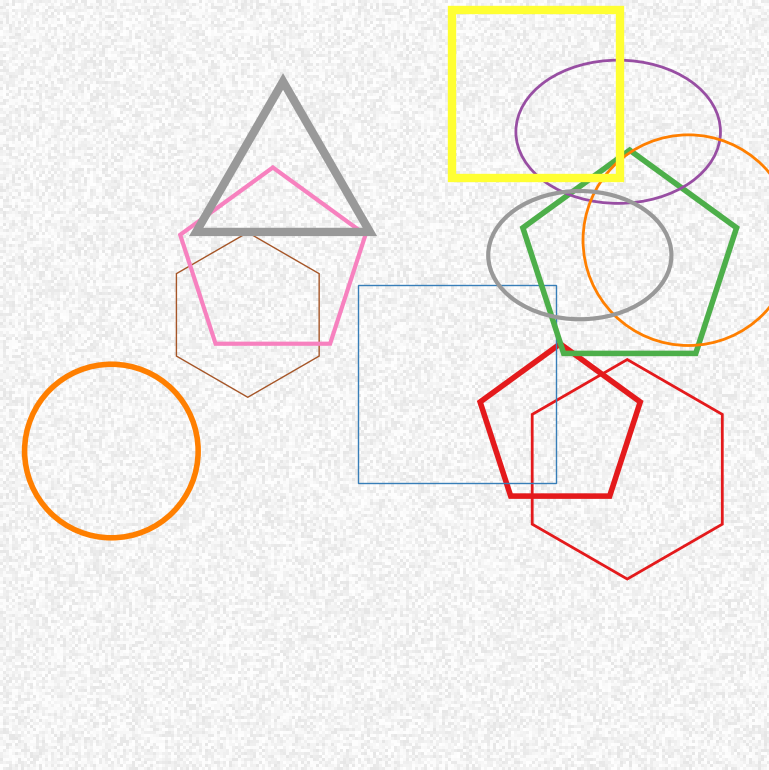[{"shape": "pentagon", "thickness": 2, "radius": 0.55, "center": [0.728, 0.444]}, {"shape": "hexagon", "thickness": 1, "radius": 0.71, "center": [0.815, 0.391]}, {"shape": "square", "thickness": 0.5, "radius": 0.64, "center": [0.593, 0.501]}, {"shape": "pentagon", "thickness": 2, "radius": 0.73, "center": [0.818, 0.659]}, {"shape": "oval", "thickness": 1, "radius": 0.66, "center": [0.803, 0.829]}, {"shape": "circle", "thickness": 1, "radius": 0.68, "center": [0.894, 0.688]}, {"shape": "circle", "thickness": 2, "radius": 0.56, "center": [0.145, 0.414]}, {"shape": "square", "thickness": 3, "radius": 0.55, "center": [0.696, 0.878]}, {"shape": "hexagon", "thickness": 0.5, "radius": 0.54, "center": [0.322, 0.591]}, {"shape": "pentagon", "thickness": 1.5, "radius": 0.63, "center": [0.354, 0.656]}, {"shape": "oval", "thickness": 1.5, "radius": 0.59, "center": [0.753, 0.669]}, {"shape": "triangle", "thickness": 3, "radius": 0.65, "center": [0.368, 0.764]}]